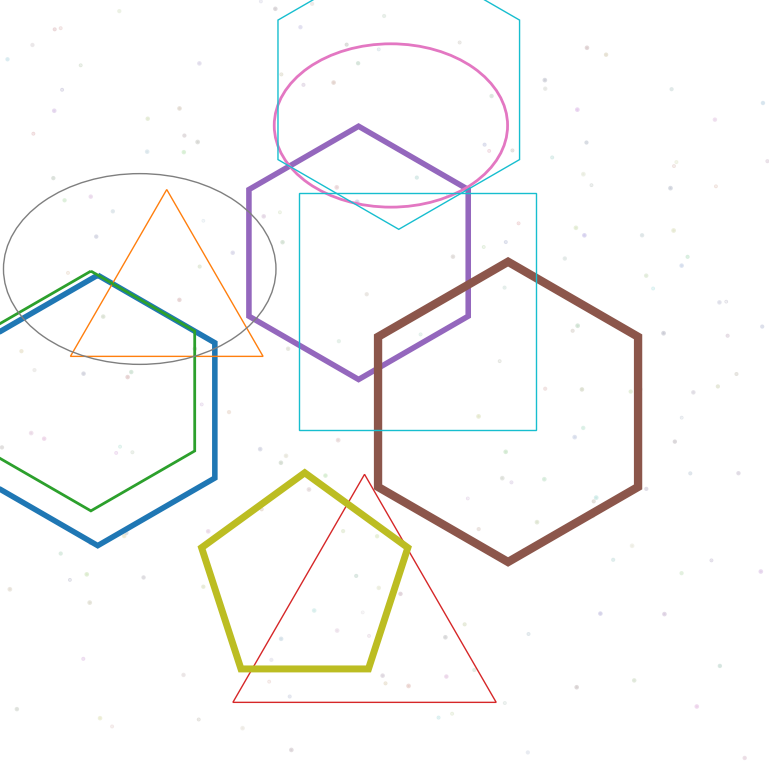[{"shape": "hexagon", "thickness": 2, "radius": 0.88, "center": [0.127, 0.467]}, {"shape": "triangle", "thickness": 0.5, "radius": 0.72, "center": [0.217, 0.609]}, {"shape": "hexagon", "thickness": 1, "radius": 0.78, "center": [0.118, 0.492]}, {"shape": "triangle", "thickness": 0.5, "radius": 0.99, "center": [0.473, 0.187]}, {"shape": "hexagon", "thickness": 2, "radius": 0.82, "center": [0.466, 0.672]}, {"shape": "hexagon", "thickness": 3, "radius": 0.97, "center": [0.66, 0.465]}, {"shape": "oval", "thickness": 1, "radius": 0.76, "center": [0.508, 0.837]}, {"shape": "oval", "thickness": 0.5, "radius": 0.88, "center": [0.181, 0.651]}, {"shape": "pentagon", "thickness": 2.5, "radius": 0.7, "center": [0.396, 0.245]}, {"shape": "square", "thickness": 0.5, "radius": 0.77, "center": [0.542, 0.595]}, {"shape": "hexagon", "thickness": 0.5, "radius": 0.91, "center": [0.518, 0.883]}]